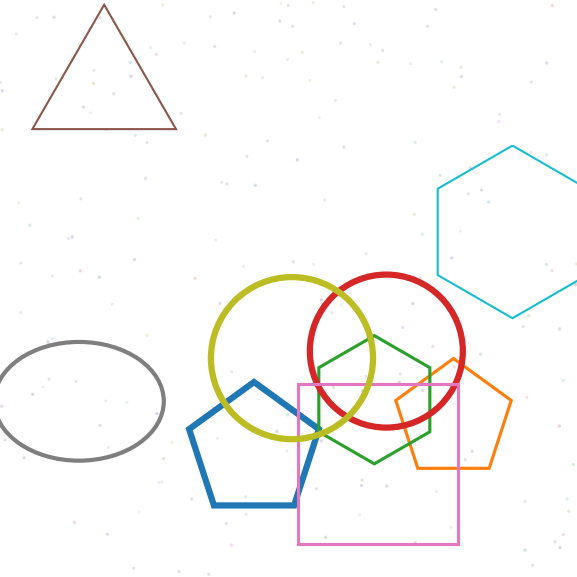[{"shape": "pentagon", "thickness": 3, "radius": 0.59, "center": [0.44, 0.219]}, {"shape": "pentagon", "thickness": 1.5, "radius": 0.53, "center": [0.785, 0.273]}, {"shape": "hexagon", "thickness": 1.5, "radius": 0.56, "center": [0.648, 0.307]}, {"shape": "circle", "thickness": 3, "radius": 0.66, "center": [0.669, 0.391]}, {"shape": "triangle", "thickness": 1, "radius": 0.72, "center": [0.18, 0.847]}, {"shape": "square", "thickness": 1.5, "radius": 0.69, "center": [0.655, 0.196]}, {"shape": "oval", "thickness": 2, "radius": 0.73, "center": [0.137, 0.304]}, {"shape": "circle", "thickness": 3, "radius": 0.7, "center": [0.506, 0.379]}, {"shape": "hexagon", "thickness": 1, "radius": 0.75, "center": [0.887, 0.598]}]